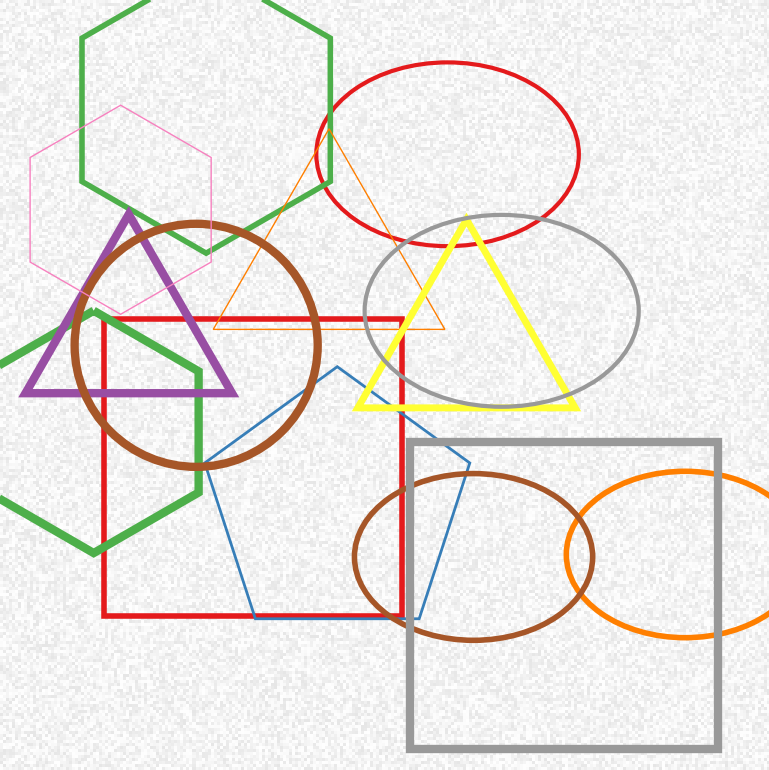[{"shape": "oval", "thickness": 1.5, "radius": 0.85, "center": [0.581, 0.8]}, {"shape": "square", "thickness": 2, "radius": 0.97, "center": [0.329, 0.393]}, {"shape": "pentagon", "thickness": 1, "radius": 0.9, "center": [0.438, 0.343]}, {"shape": "hexagon", "thickness": 2, "radius": 0.93, "center": [0.268, 0.857]}, {"shape": "hexagon", "thickness": 3, "radius": 0.79, "center": [0.122, 0.439]}, {"shape": "triangle", "thickness": 3, "radius": 0.77, "center": [0.167, 0.567]}, {"shape": "oval", "thickness": 2, "radius": 0.77, "center": [0.89, 0.28]}, {"shape": "triangle", "thickness": 0.5, "radius": 0.87, "center": [0.427, 0.659]}, {"shape": "triangle", "thickness": 2.5, "radius": 0.82, "center": [0.606, 0.552]}, {"shape": "circle", "thickness": 3, "radius": 0.79, "center": [0.255, 0.552]}, {"shape": "oval", "thickness": 2, "radius": 0.77, "center": [0.615, 0.277]}, {"shape": "hexagon", "thickness": 0.5, "radius": 0.68, "center": [0.157, 0.728]}, {"shape": "oval", "thickness": 1.5, "radius": 0.89, "center": [0.652, 0.596]}, {"shape": "square", "thickness": 3, "radius": 1.0, "center": [0.733, 0.227]}]